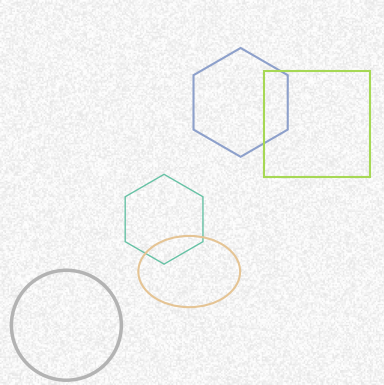[{"shape": "hexagon", "thickness": 1, "radius": 0.58, "center": [0.426, 0.431]}, {"shape": "hexagon", "thickness": 1.5, "radius": 0.71, "center": [0.625, 0.734]}, {"shape": "square", "thickness": 1.5, "radius": 0.69, "center": [0.823, 0.678]}, {"shape": "oval", "thickness": 1.5, "radius": 0.66, "center": [0.491, 0.295]}, {"shape": "circle", "thickness": 2.5, "radius": 0.71, "center": [0.172, 0.155]}]